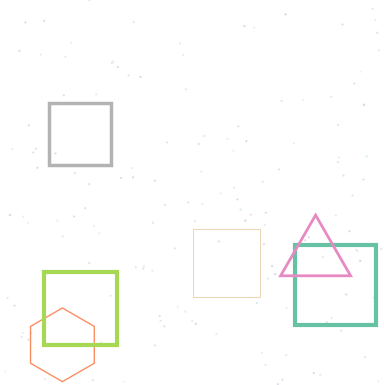[{"shape": "square", "thickness": 3, "radius": 0.52, "center": [0.871, 0.26]}, {"shape": "hexagon", "thickness": 1, "radius": 0.48, "center": [0.162, 0.104]}, {"shape": "triangle", "thickness": 2, "radius": 0.53, "center": [0.82, 0.336]}, {"shape": "square", "thickness": 3, "radius": 0.47, "center": [0.209, 0.199]}, {"shape": "square", "thickness": 0.5, "radius": 0.44, "center": [0.588, 0.317]}, {"shape": "square", "thickness": 2.5, "radius": 0.41, "center": [0.207, 0.652]}]